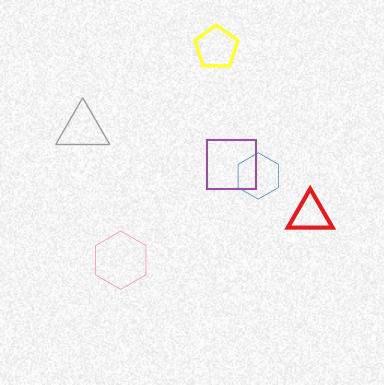[{"shape": "triangle", "thickness": 3, "radius": 0.34, "center": [0.806, 0.442]}, {"shape": "hexagon", "thickness": 0.5, "radius": 0.3, "center": [0.671, 0.543]}, {"shape": "square", "thickness": 1.5, "radius": 0.32, "center": [0.602, 0.573]}, {"shape": "pentagon", "thickness": 2.5, "radius": 0.29, "center": [0.562, 0.876]}, {"shape": "hexagon", "thickness": 0.5, "radius": 0.38, "center": [0.313, 0.324]}, {"shape": "triangle", "thickness": 1, "radius": 0.41, "center": [0.215, 0.665]}]